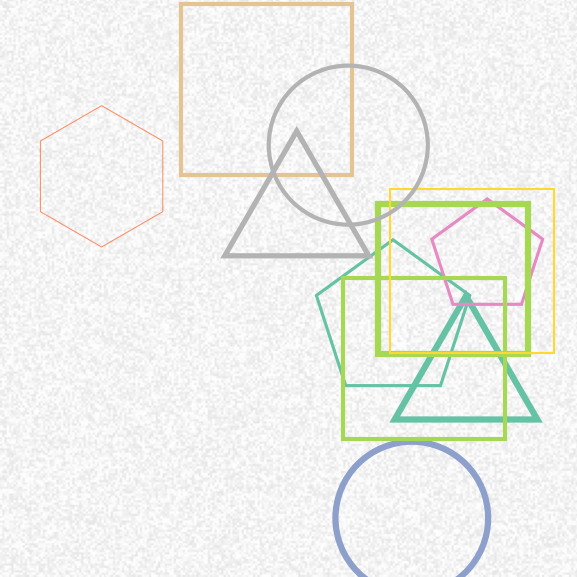[{"shape": "pentagon", "thickness": 1.5, "radius": 0.7, "center": [0.681, 0.444]}, {"shape": "triangle", "thickness": 3, "radius": 0.71, "center": [0.807, 0.344]}, {"shape": "hexagon", "thickness": 0.5, "radius": 0.61, "center": [0.176, 0.694]}, {"shape": "circle", "thickness": 3, "radius": 0.66, "center": [0.713, 0.102]}, {"shape": "pentagon", "thickness": 1.5, "radius": 0.5, "center": [0.844, 0.554]}, {"shape": "square", "thickness": 3, "radius": 0.65, "center": [0.784, 0.516]}, {"shape": "square", "thickness": 2, "radius": 0.7, "center": [0.734, 0.378]}, {"shape": "square", "thickness": 1, "radius": 0.71, "center": [0.817, 0.53]}, {"shape": "square", "thickness": 2, "radius": 0.74, "center": [0.461, 0.844]}, {"shape": "circle", "thickness": 2, "radius": 0.69, "center": [0.603, 0.748]}, {"shape": "triangle", "thickness": 2.5, "radius": 0.72, "center": [0.514, 0.628]}]